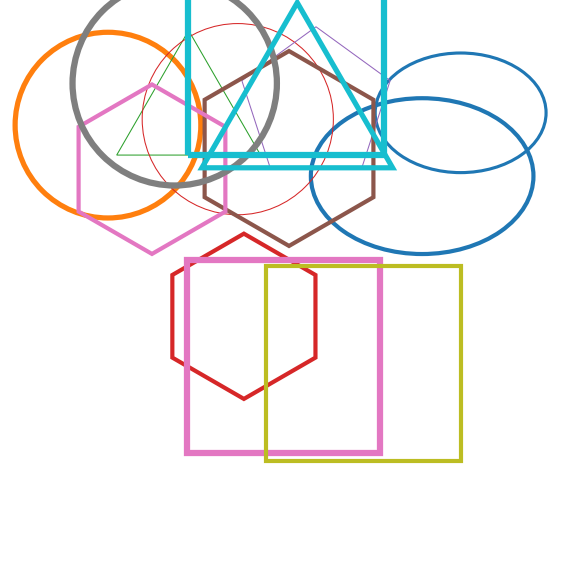[{"shape": "oval", "thickness": 1.5, "radius": 0.74, "center": [0.798, 0.804]}, {"shape": "oval", "thickness": 2, "radius": 0.96, "center": [0.731, 0.694]}, {"shape": "circle", "thickness": 2.5, "radius": 0.8, "center": [0.187, 0.782]}, {"shape": "triangle", "thickness": 0.5, "radius": 0.72, "center": [0.327, 0.803]}, {"shape": "circle", "thickness": 0.5, "radius": 0.83, "center": [0.412, 0.793]}, {"shape": "hexagon", "thickness": 2, "radius": 0.72, "center": [0.422, 0.451]}, {"shape": "pentagon", "thickness": 0.5, "radius": 0.67, "center": [0.547, 0.818]}, {"shape": "hexagon", "thickness": 2, "radius": 0.84, "center": [0.5, 0.742]}, {"shape": "hexagon", "thickness": 2, "radius": 0.73, "center": [0.263, 0.706]}, {"shape": "square", "thickness": 3, "radius": 0.83, "center": [0.49, 0.382]}, {"shape": "circle", "thickness": 3, "radius": 0.88, "center": [0.303, 0.855]}, {"shape": "square", "thickness": 2, "radius": 0.84, "center": [0.629, 0.37]}, {"shape": "triangle", "thickness": 2.5, "radius": 0.95, "center": [0.515, 0.804]}, {"shape": "square", "thickness": 3, "radius": 0.85, "center": [0.495, 0.9]}]